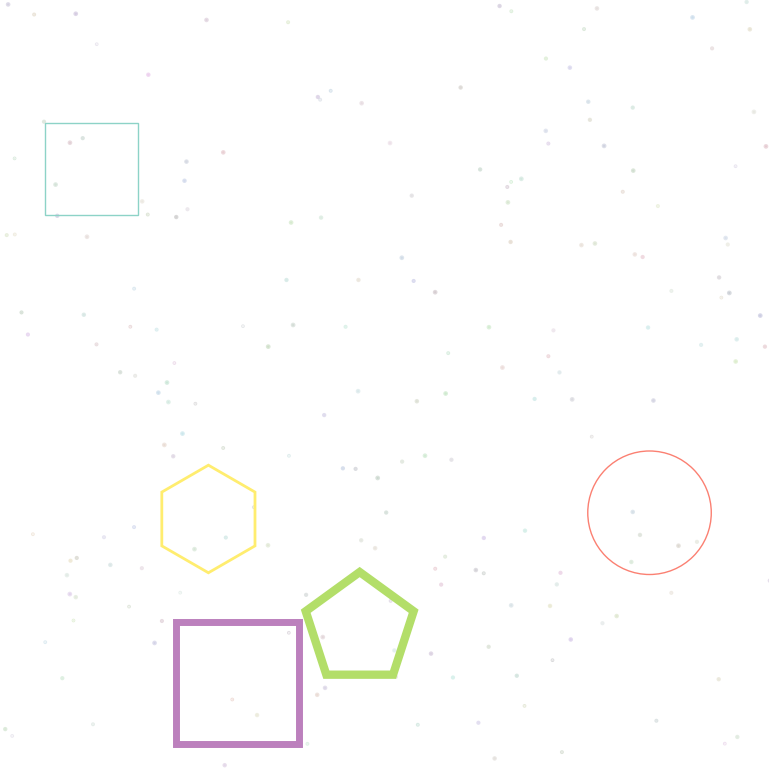[{"shape": "square", "thickness": 0.5, "radius": 0.3, "center": [0.119, 0.781]}, {"shape": "circle", "thickness": 0.5, "radius": 0.4, "center": [0.844, 0.334]}, {"shape": "pentagon", "thickness": 3, "radius": 0.37, "center": [0.467, 0.183]}, {"shape": "square", "thickness": 2.5, "radius": 0.4, "center": [0.308, 0.113]}, {"shape": "hexagon", "thickness": 1, "radius": 0.35, "center": [0.271, 0.326]}]